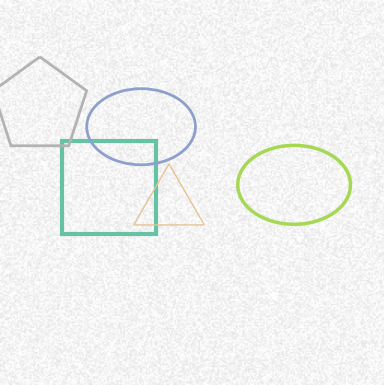[{"shape": "square", "thickness": 3, "radius": 0.61, "center": [0.284, 0.513]}, {"shape": "oval", "thickness": 2, "radius": 0.71, "center": [0.366, 0.671]}, {"shape": "oval", "thickness": 2.5, "radius": 0.73, "center": [0.764, 0.52]}, {"shape": "triangle", "thickness": 1, "radius": 0.53, "center": [0.439, 0.469]}, {"shape": "pentagon", "thickness": 2, "radius": 0.64, "center": [0.104, 0.725]}]